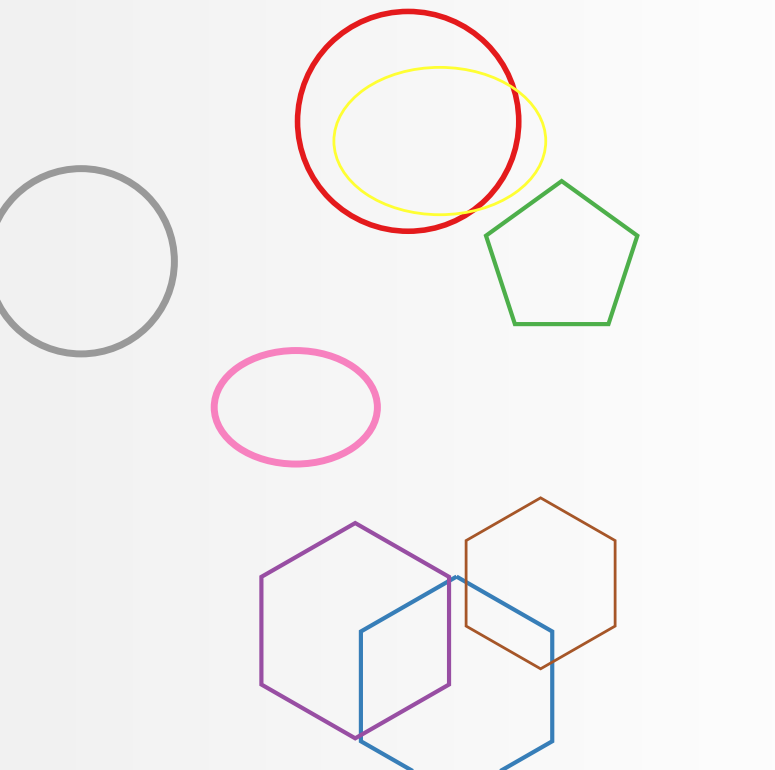[{"shape": "circle", "thickness": 2, "radius": 0.71, "center": [0.527, 0.842]}, {"shape": "hexagon", "thickness": 1.5, "radius": 0.71, "center": [0.589, 0.109]}, {"shape": "pentagon", "thickness": 1.5, "radius": 0.51, "center": [0.725, 0.662]}, {"shape": "hexagon", "thickness": 1.5, "radius": 0.7, "center": [0.458, 0.181]}, {"shape": "oval", "thickness": 1, "radius": 0.68, "center": [0.568, 0.817]}, {"shape": "hexagon", "thickness": 1, "radius": 0.56, "center": [0.698, 0.242]}, {"shape": "oval", "thickness": 2.5, "radius": 0.53, "center": [0.382, 0.471]}, {"shape": "circle", "thickness": 2.5, "radius": 0.6, "center": [0.105, 0.661]}]